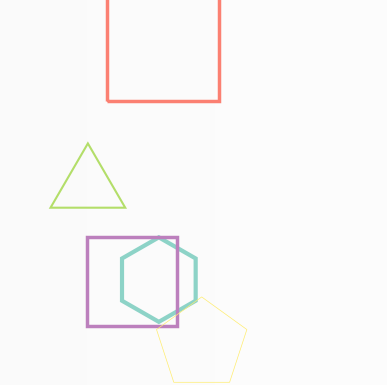[{"shape": "hexagon", "thickness": 3, "radius": 0.55, "center": [0.41, 0.274]}, {"shape": "square", "thickness": 2.5, "radius": 0.72, "center": [0.42, 0.88]}, {"shape": "triangle", "thickness": 1.5, "radius": 0.56, "center": [0.227, 0.516]}, {"shape": "square", "thickness": 2.5, "radius": 0.58, "center": [0.341, 0.27]}, {"shape": "pentagon", "thickness": 0.5, "radius": 0.61, "center": [0.52, 0.106]}]